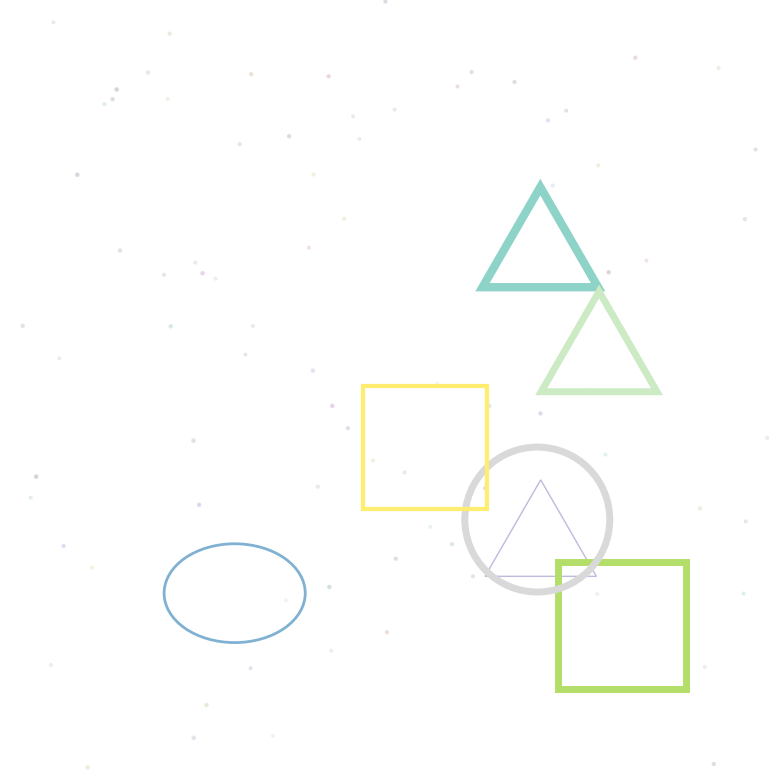[{"shape": "triangle", "thickness": 3, "radius": 0.43, "center": [0.702, 0.67]}, {"shape": "triangle", "thickness": 0.5, "radius": 0.42, "center": [0.702, 0.293]}, {"shape": "oval", "thickness": 1, "radius": 0.46, "center": [0.305, 0.23]}, {"shape": "square", "thickness": 2.5, "radius": 0.41, "center": [0.808, 0.188]}, {"shape": "circle", "thickness": 2.5, "radius": 0.47, "center": [0.698, 0.325]}, {"shape": "triangle", "thickness": 2.5, "radius": 0.43, "center": [0.778, 0.535]}, {"shape": "square", "thickness": 1.5, "radius": 0.4, "center": [0.552, 0.419]}]